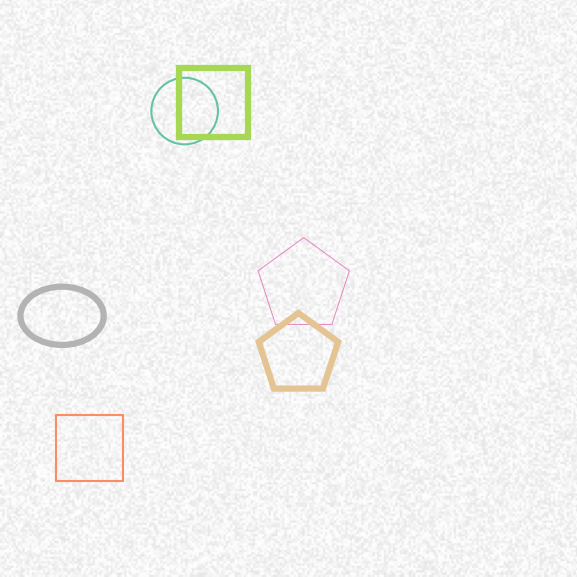[{"shape": "circle", "thickness": 1, "radius": 0.29, "center": [0.32, 0.807]}, {"shape": "square", "thickness": 1, "radius": 0.29, "center": [0.155, 0.223]}, {"shape": "pentagon", "thickness": 0.5, "radius": 0.42, "center": [0.526, 0.505]}, {"shape": "square", "thickness": 3, "radius": 0.3, "center": [0.37, 0.821]}, {"shape": "pentagon", "thickness": 3, "radius": 0.36, "center": [0.517, 0.385]}, {"shape": "oval", "thickness": 3, "radius": 0.36, "center": [0.108, 0.452]}]